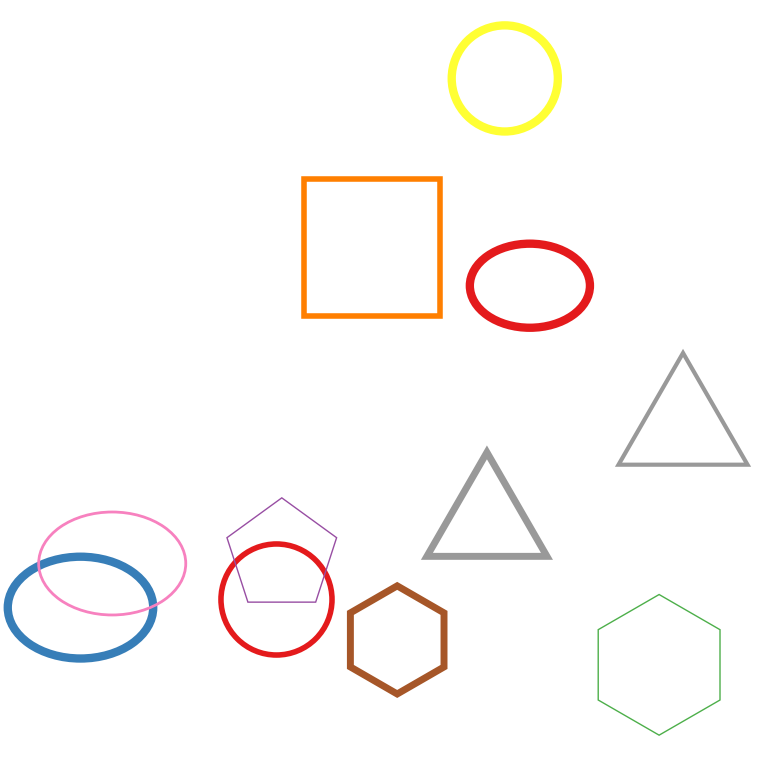[{"shape": "oval", "thickness": 3, "radius": 0.39, "center": [0.688, 0.629]}, {"shape": "circle", "thickness": 2, "radius": 0.36, "center": [0.359, 0.221]}, {"shape": "oval", "thickness": 3, "radius": 0.47, "center": [0.105, 0.211]}, {"shape": "hexagon", "thickness": 0.5, "radius": 0.46, "center": [0.856, 0.137]}, {"shape": "pentagon", "thickness": 0.5, "radius": 0.37, "center": [0.366, 0.279]}, {"shape": "square", "thickness": 2, "radius": 0.44, "center": [0.483, 0.679]}, {"shape": "circle", "thickness": 3, "radius": 0.34, "center": [0.656, 0.898]}, {"shape": "hexagon", "thickness": 2.5, "radius": 0.35, "center": [0.516, 0.169]}, {"shape": "oval", "thickness": 1, "radius": 0.48, "center": [0.146, 0.268]}, {"shape": "triangle", "thickness": 2.5, "radius": 0.45, "center": [0.632, 0.322]}, {"shape": "triangle", "thickness": 1.5, "radius": 0.48, "center": [0.887, 0.445]}]